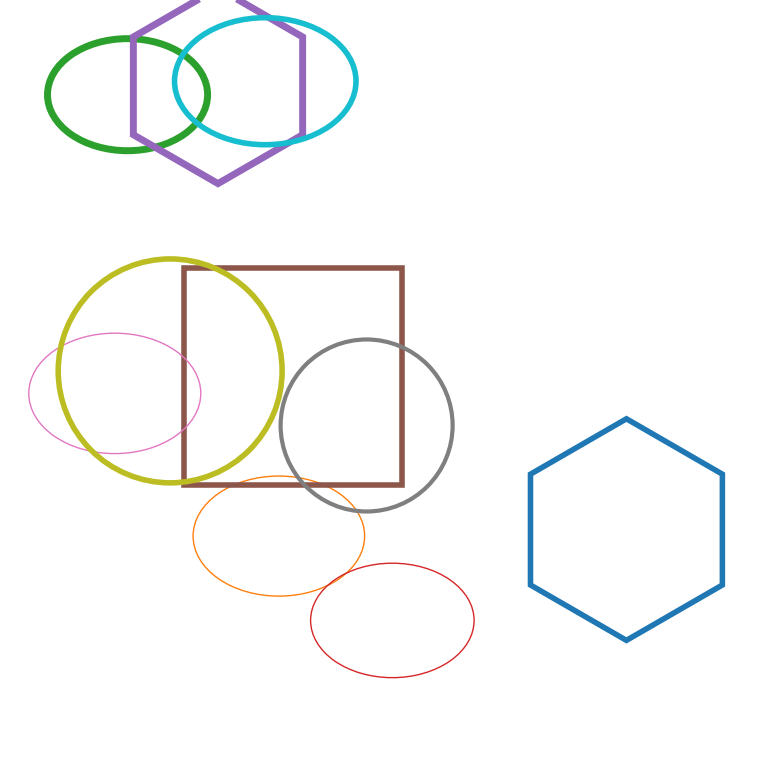[{"shape": "hexagon", "thickness": 2, "radius": 0.72, "center": [0.814, 0.312]}, {"shape": "oval", "thickness": 0.5, "radius": 0.56, "center": [0.362, 0.304]}, {"shape": "oval", "thickness": 2.5, "radius": 0.52, "center": [0.166, 0.877]}, {"shape": "oval", "thickness": 0.5, "radius": 0.53, "center": [0.51, 0.194]}, {"shape": "hexagon", "thickness": 2.5, "radius": 0.63, "center": [0.283, 0.889]}, {"shape": "square", "thickness": 2, "radius": 0.71, "center": [0.381, 0.511]}, {"shape": "oval", "thickness": 0.5, "radius": 0.56, "center": [0.149, 0.489]}, {"shape": "circle", "thickness": 1.5, "radius": 0.56, "center": [0.476, 0.447]}, {"shape": "circle", "thickness": 2, "radius": 0.73, "center": [0.221, 0.518]}, {"shape": "oval", "thickness": 2, "radius": 0.59, "center": [0.345, 0.895]}]